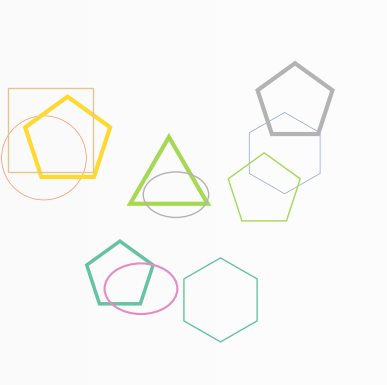[{"shape": "hexagon", "thickness": 1, "radius": 0.55, "center": [0.569, 0.221]}, {"shape": "pentagon", "thickness": 2.5, "radius": 0.45, "center": [0.309, 0.284]}, {"shape": "circle", "thickness": 0.5, "radius": 0.55, "center": [0.113, 0.59]}, {"shape": "hexagon", "thickness": 0.5, "radius": 0.53, "center": [0.735, 0.602]}, {"shape": "oval", "thickness": 1.5, "radius": 0.47, "center": [0.364, 0.25]}, {"shape": "triangle", "thickness": 3, "radius": 0.58, "center": [0.436, 0.529]}, {"shape": "pentagon", "thickness": 1, "radius": 0.49, "center": [0.682, 0.505]}, {"shape": "pentagon", "thickness": 3, "radius": 0.58, "center": [0.175, 0.634]}, {"shape": "square", "thickness": 1, "radius": 0.55, "center": [0.13, 0.663]}, {"shape": "oval", "thickness": 1, "radius": 0.42, "center": [0.454, 0.494]}, {"shape": "pentagon", "thickness": 3, "radius": 0.51, "center": [0.761, 0.734]}]